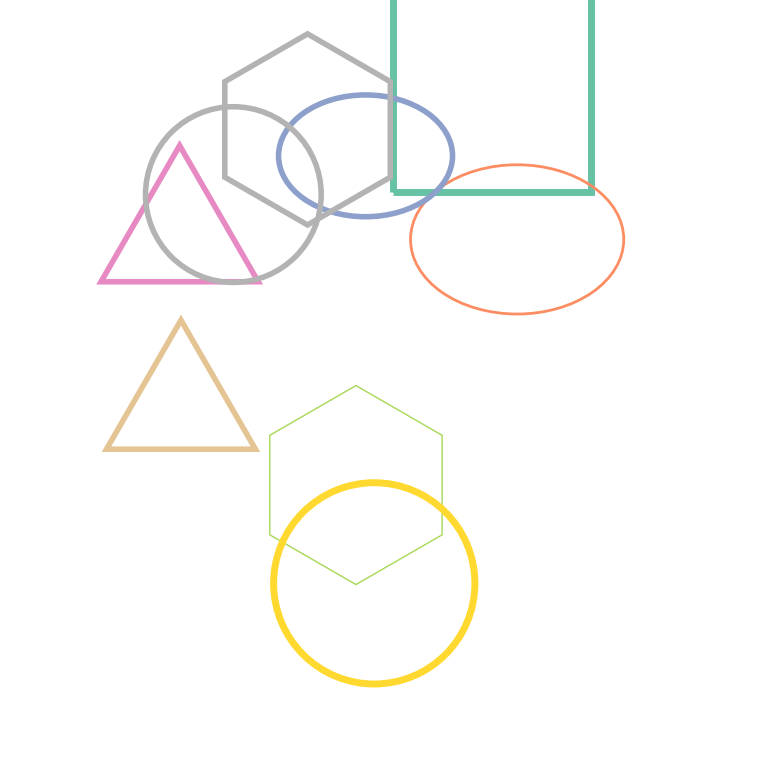[{"shape": "square", "thickness": 2.5, "radius": 0.64, "center": [0.639, 0.879]}, {"shape": "oval", "thickness": 1, "radius": 0.69, "center": [0.672, 0.689]}, {"shape": "oval", "thickness": 2, "radius": 0.56, "center": [0.475, 0.798]}, {"shape": "triangle", "thickness": 2, "radius": 0.59, "center": [0.233, 0.693]}, {"shape": "hexagon", "thickness": 0.5, "radius": 0.65, "center": [0.462, 0.37]}, {"shape": "circle", "thickness": 2.5, "radius": 0.65, "center": [0.486, 0.242]}, {"shape": "triangle", "thickness": 2, "radius": 0.56, "center": [0.235, 0.473]}, {"shape": "circle", "thickness": 2, "radius": 0.57, "center": [0.303, 0.747]}, {"shape": "hexagon", "thickness": 2, "radius": 0.62, "center": [0.399, 0.832]}]